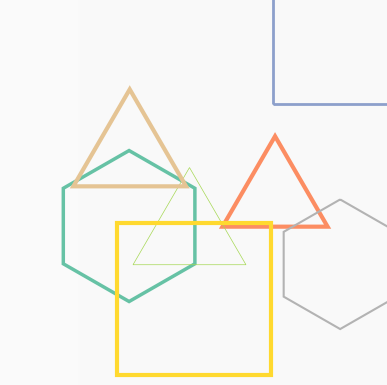[{"shape": "hexagon", "thickness": 2.5, "radius": 0.98, "center": [0.333, 0.413]}, {"shape": "triangle", "thickness": 3, "radius": 0.78, "center": [0.71, 0.49]}, {"shape": "square", "thickness": 2, "radius": 0.83, "center": [0.871, 0.897]}, {"shape": "triangle", "thickness": 0.5, "radius": 0.84, "center": [0.489, 0.397]}, {"shape": "square", "thickness": 3, "radius": 0.99, "center": [0.501, 0.224]}, {"shape": "triangle", "thickness": 3, "radius": 0.84, "center": [0.335, 0.6]}, {"shape": "hexagon", "thickness": 1.5, "radius": 0.84, "center": [0.878, 0.314]}]